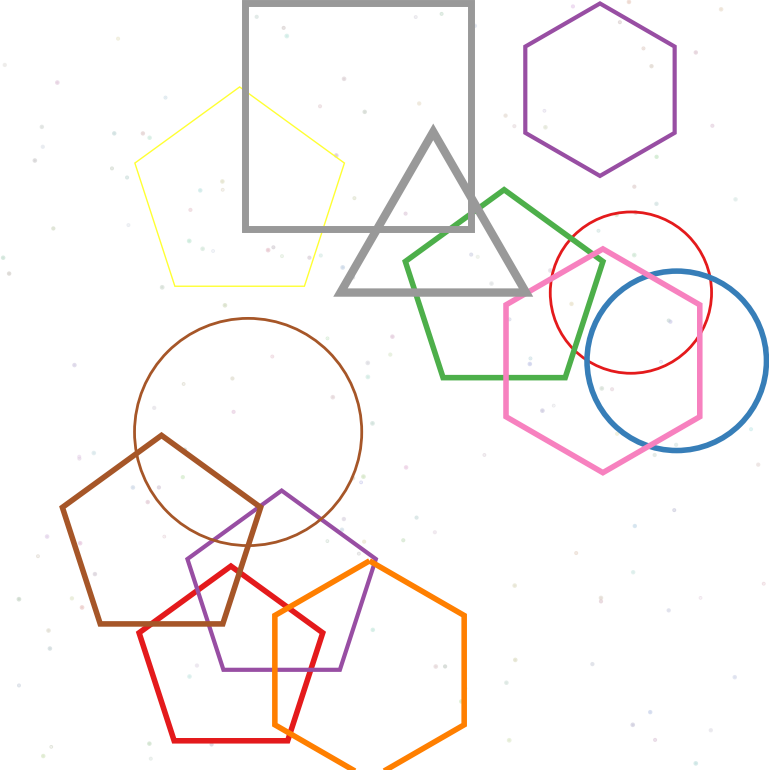[{"shape": "pentagon", "thickness": 2, "radius": 0.63, "center": [0.3, 0.139]}, {"shape": "circle", "thickness": 1, "radius": 0.52, "center": [0.819, 0.62]}, {"shape": "circle", "thickness": 2, "radius": 0.58, "center": [0.879, 0.531]}, {"shape": "pentagon", "thickness": 2, "radius": 0.67, "center": [0.655, 0.619]}, {"shape": "hexagon", "thickness": 1.5, "radius": 0.56, "center": [0.779, 0.884]}, {"shape": "pentagon", "thickness": 1.5, "radius": 0.64, "center": [0.366, 0.234]}, {"shape": "hexagon", "thickness": 2, "radius": 0.71, "center": [0.48, 0.13]}, {"shape": "pentagon", "thickness": 0.5, "radius": 0.72, "center": [0.311, 0.744]}, {"shape": "pentagon", "thickness": 2, "radius": 0.68, "center": [0.21, 0.299]}, {"shape": "circle", "thickness": 1, "radius": 0.74, "center": [0.322, 0.439]}, {"shape": "hexagon", "thickness": 2, "radius": 0.73, "center": [0.783, 0.531]}, {"shape": "triangle", "thickness": 3, "radius": 0.7, "center": [0.563, 0.69]}, {"shape": "square", "thickness": 2.5, "radius": 0.73, "center": [0.465, 0.85]}]